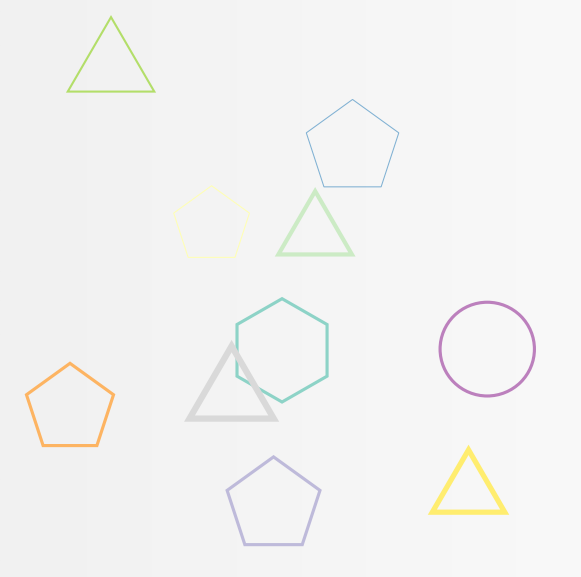[{"shape": "hexagon", "thickness": 1.5, "radius": 0.45, "center": [0.485, 0.392]}, {"shape": "pentagon", "thickness": 0.5, "radius": 0.34, "center": [0.364, 0.609]}, {"shape": "pentagon", "thickness": 1.5, "radius": 0.42, "center": [0.471, 0.124]}, {"shape": "pentagon", "thickness": 0.5, "radius": 0.42, "center": [0.607, 0.743]}, {"shape": "pentagon", "thickness": 1.5, "radius": 0.39, "center": [0.12, 0.291]}, {"shape": "triangle", "thickness": 1, "radius": 0.43, "center": [0.191, 0.884]}, {"shape": "triangle", "thickness": 3, "radius": 0.42, "center": [0.398, 0.316]}, {"shape": "circle", "thickness": 1.5, "radius": 0.41, "center": [0.838, 0.395]}, {"shape": "triangle", "thickness": 2, "radius": 0.37, "center": [0.542, 0.595]}, {"shape": "triangle", "thickness": 2.5, "radius": 0.36, "center": [0.806, 0.148]}]